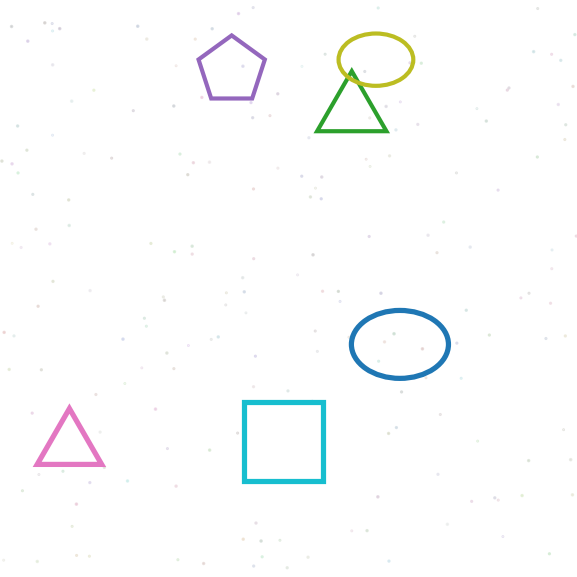[{"shape": "oval", "thickness": 2.5, "radius": 0.42, "center": [0.693, 0.403]}, {"shape": "triangle", "thickness": 2, "radius": 0.35, "center": [0.609, 0.807]}, {"shape": "pentagon", "thickness": 2, "radius": 0.3, "center": [0.401, 0.877]}, {"shape": "triangle", "thickness": 2.5, "radius": 0.32, "center": [0.12, 0.227]}, {"shape": "oval", "thickness": 2, "radius": 0.32, "center": [0.651, 0.896]}, {"shape": "square", "thickness": 2.5, "radius": 0.34, "center": [0.491, 0.234]}]